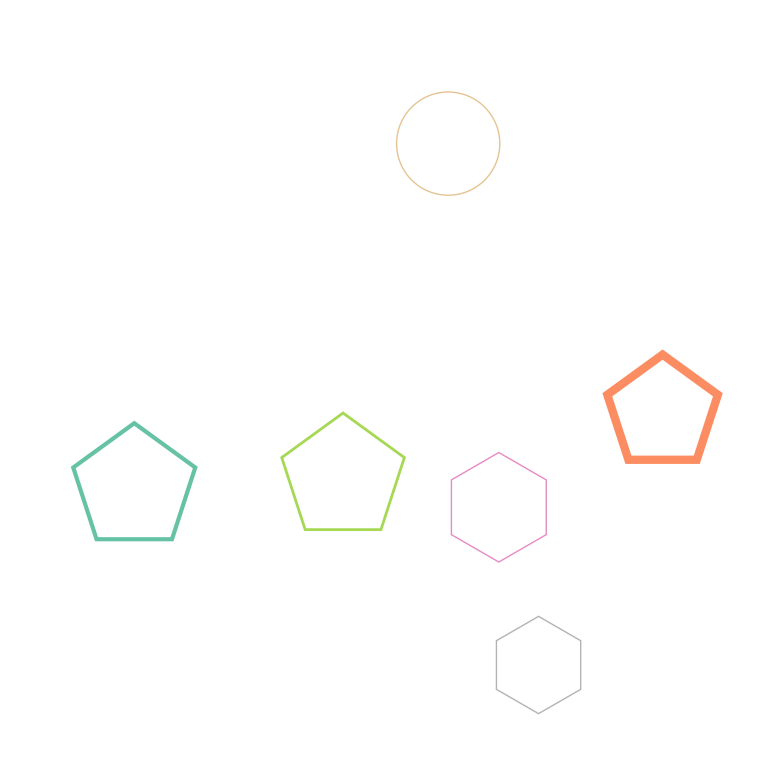[{"shape": "pentagon", "thickness": 1.5, "radius": 0.42, "center": [0.174, 0.367]}, {"shape": "pentagon", "thickness": 3, "radius": 0.38, "center": [0.861, 0.464]}, {"shape": "hexagon", "thickness": 0.5, "radius": 0.36, "center": [0.648, 0.341]}, {"shape": "pentagon", "thickness": 1, "radius": 0.42, "center": [0.446, 0.38]}, {"shape": "circle", "thickness": 0.5, "radius": 0.34, "center": [0.582, 0.813]}, {"shape": "hexagon", "thickness": 0.5, "radius": 0.32, "center": [0.699, 0.136]}]